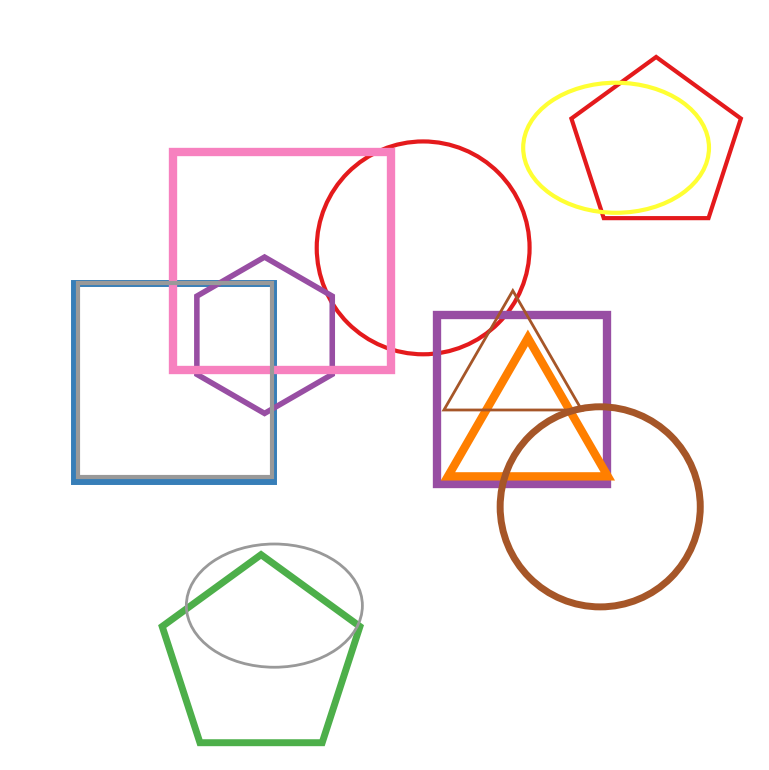[{"shape": "pentagon", "thickness": 1.5, "radius": 0.58, "center": [0.852, 0.81]}, {"shape": "circle", "thickness": 1.5, "radius": 0.69, "center": [0.55, 0.678]}, {"shape": "square", "thickness": 2.5, "radius": 0.64, "center": [0.225, 0.504]}, {"shape": "pentagon", "thickness": 2.5, "radius": 0.67, "center": [0.339, 0.145]}, {"shape": "hexagon", "thickness": 2, "radius": 0.51, "center": [0.344, 0.565]}, {"shape": "square", "thickness": 3, "radius": 0.55, "center": [0.678, 0.481]}, {"shape": "triangle", "thickness": 3, "radius": 0.6, "center": [0.686, 0.441]}, {"shape": "oval", "thickness": 1.5, "radius": 0.6, "center": [0.8, 0.808]}, {"shape": "triangle", "thickness": 1, "radius": 0.52, "center": [0.666, 0.519]}, {"shape": "circle", "thickness": 2.5, "radius": 0.65, "center": [0.779, 0.342]}, {"shape": "square", "thickness": 3, "radius": 0.71, "center": [0.367, 0.661]}, {"shape": "square", "thickness": 1.5, "radius": 0.63, "center": [0.228, 0.507]}, {"shape": "oval", "thickness": 1, "radius": 0.57, "center": [0.356, 0.213]}]